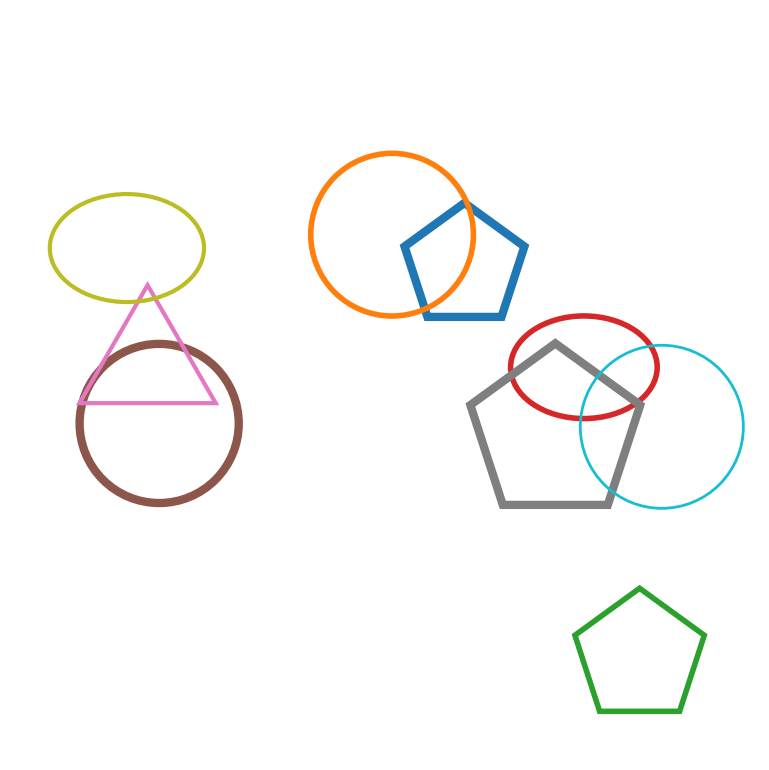[{"shape": "pentagon", "thickness": 3, "radius": 0.41, "center": [0.603, 0.655]}, {"shape": "circle", "thickness": 2, "radius": 0.53, "center": [0.509, 0.695]}, {"shape": "pentagon", "thickness": 2, "radius": 0.44, "center": [0.831, 0.148]}, {"shape": "oval", "thickness": 2, "radius": 0.48, "center": [0.758, 0.523]}, {"shape": "circle", "thickness": 3, "radius": 0.52, "center": [0.207, 0.45]}, {"shape": "triangle", "thickness": 1.5, "radius": 0.51, "center": [0.192, 0.528]}, {"shape": "pentagon", "thickness": 3, "radius": 0.58, "center": [0.721, 0.438]}, {"shape": "oval", "thickness": 1.5, "radius": 0.5, "center": [0.165, 0.678]}, {"shape": "circle", "thickness": 1, "radius": 0.53, "center": [0.86, 0.446]}]